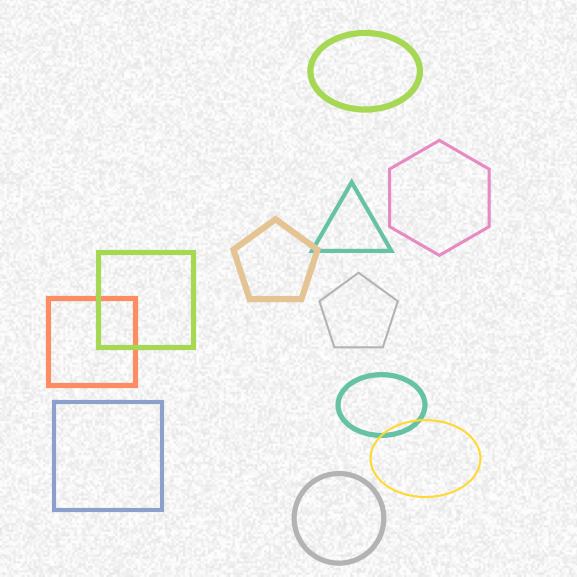[{"shape": "oval", "thickness": 2.5, "radius": 0.38, "center": [0.661, 0.298]}, {"shape": "triangle", "thickness": 2, "radius": 0.4, "center": [0.609, 0.604]}, {"shape": "square", "thickness": 2.5, "radius": 0.37, "center": [0.158, 0.408]}, {"shape": "square", "thickness": 2, "radius": 0.47, "center": [0.187, 0.21]}, {"shape": "hexagon", "thickness": 1.5, "radius": 0.5, "center": [0.761, 0.656]}, {"shape": "oval", "thickness": 3, "radius": 0.47, "center": [0.632, 0.876]}, {"shape": "square", "thickness": 2.5, "radius": 0.41, "center": [0.252, 0.48]}, {"shape": "oval", "thickness": 1, "radius": 0.48, "center": [0.737, 0.205]}, {"shape": "pentagon", "thickness": 3, "radius": 0.38, "center": [0.477, 0.543]}, {"shape": "pentagon", "thickness": 1, "radius": 0.36, "center": [0.621, 0.455]}, {"shape": "circle", "thickness": 2.5, "radius": 0.39, "center": [0.587, 0.102]}]